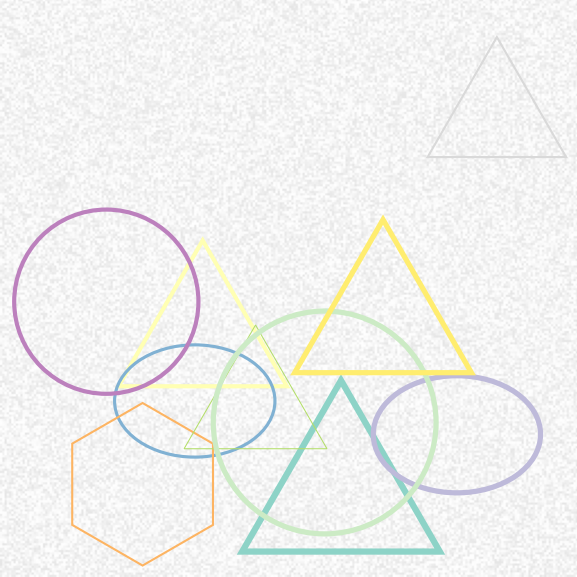[{"shape": "triangle", "thickness": 3, "radius": 0.99, "center": [0.59, 0.143]}, {"shape": "triangle", "thickness": 2, "radius": 0.84, "center": [0.351, 0.414]}, {"shape": "oval", "thickness": 2.5, "radius": 0.72, "center": [0.791, 0.247]}, {"shape": "oval", "thickness": 1.5, "radius": 0.69, "center": [0.337, 0.305]}, {"shape": "hexagon", "thickness": 1, "radius": 0.7, "center": [0.247, 0.161]}, {"shape": "triangle", "thickness": 0.5, "radius": 0.71, "center": [0.442, 0.294]}, {"shape": "triangle", "thickness": 1, "radius": 0.69, "center": [0.86, 0.796]}, {"shape": "circle", "thickness": 2, "radius": 0.8, "center": [0.184, 0.477]}, {"shape": "circle", "thickness": 2.5, "radius": 0.96, "center": [0.562, 0.268]}, {"shape": "triangle", "thickness": 2.5, "radius": 0.88, "center": [0.663, 0.442]}]